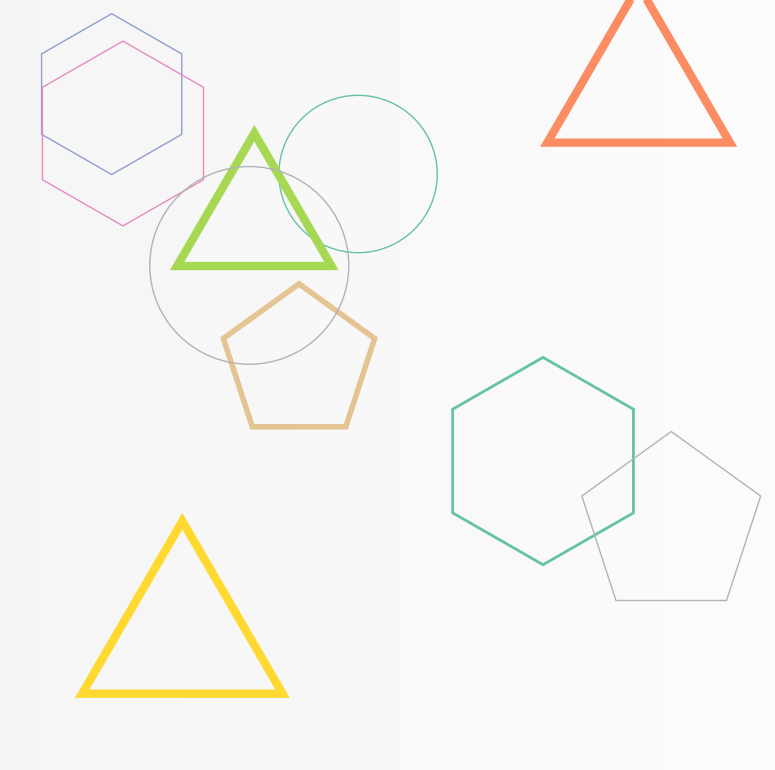[{"shape": "circle", "thickness": 0.5, "radius": 0.51, "center": [0.462, 0.774]}, {"shape": "hexagon", "thickness": 1, "radius": 0.67, "center": [0.701, 0.401]}, {"shape": "triangle", "thickness": 3, "radius": 0.68, "center": [0.824, 0.883]}, {"shape": "hexagon", "thickness": 0.5, "radius": 0.52, "center": [0.144, 0.878]}, {"shape": "hexagon", "thickness": 0.5, "radius": 0.6, "center": [0.159, 0.827]}, {"shape": "triangle", "thickness": 3, "radius": 0.58, "center": [0.328, 0.712]}, {"shape": "triangle", "thickness": 3, "radius": 0.75, "center": [0.235, 0.174]}, {"shape": "pentagon", "thickness": 2, "radius": 0.51, "center": [0.386, 0.529]}, {"shape": "circle", "thickness": 0.5, "radius": 0.64, "center": [0.322, 0.655]}, {"shape": "pentagon", "thickness": 0.5, "radius": 0.61, "center": [0.866, 0.318]}]